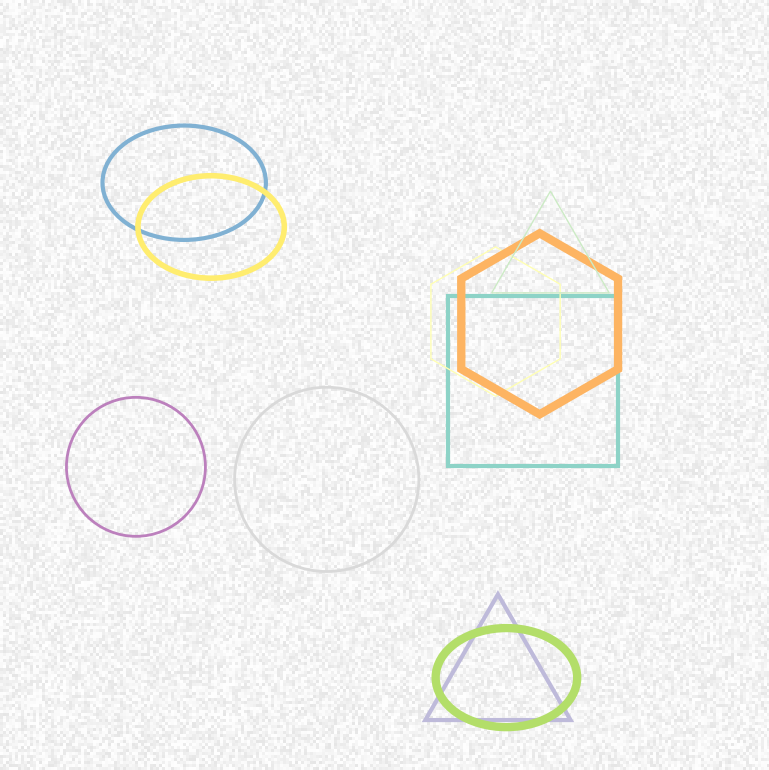[{"shape": "square", "thickness": 1.5, "radius": 0.55, "center": [0.692, 0.505]}, {"shape": "hexagon", "thickness": 0.5, "radius": 0.48, "center": [0.644, 0.582]}, {"shape": "triangle", "thickness": 1.5, "radius": 0.54, "center": [0.647, 0.119]}, {"shape": "oval", "thickness": 1.5, "radius": 0.53, "center": [0.239, 0.763]}, {"shape": "hexagon", "thickness": 3, "radius": 0.59, "center": [0.701, 0.579]}, {"shape": "oval", "thickness": 3, "radius": 0.46, "center": [0.658, 0.12]}, {"shape": "circle", "thickness": 1, "radius": 0.6, "center": [0.424, 0.377]}, {"shape": "circle", "thickness": 1, "radius": 0.45, "center": [0.177, 0.394]}, {"shape": "triangle", "thickness": 0.5, "radius": 0.44, "center": [0.715, 0.664]}, {"shape": "oval", "thickness": 2, "radius": 0.48, "center": [0.274, 0.705]}]